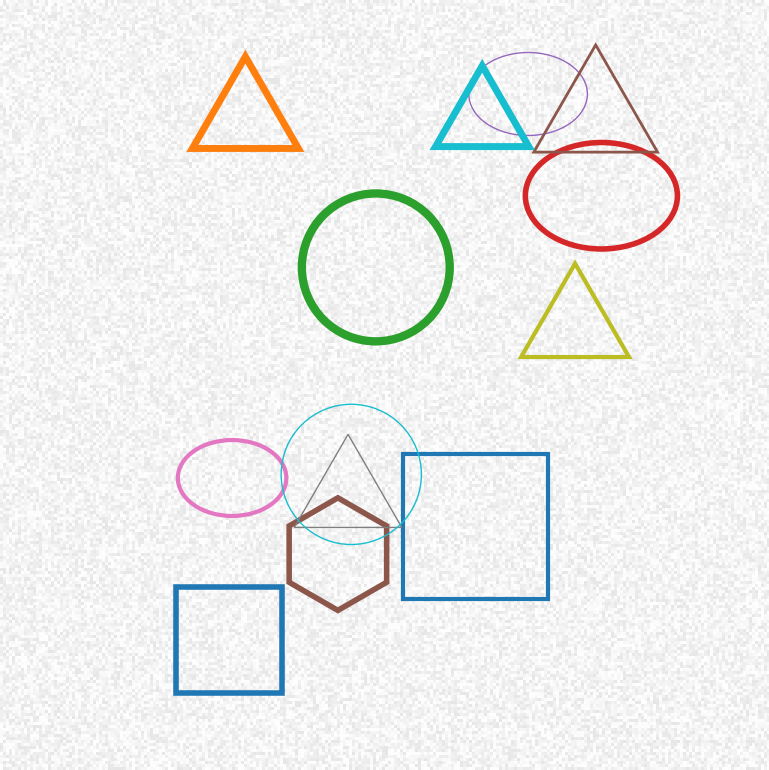[{"shape": "square", "thickness": 1.5, "radius": 0.47, "center": [0.618, 0.316]}, {"shape": "square", "thickness": 2, "radius": 0.34, "center": [0.298, 0.168]}, {"shape": "triangle", "thickness": 2.5, "radius": 0.4, "center": [0.319, 0.847]}, {"shape": "circle", "thickness": 3, "radius": 0.48, "center": [0.488, 0.653]}, {"shape": "oval", "thickness": 2, "radius": 0.49, "center": [0.781, 0.746]}, {"shape": "oval", "thickness": 0.5, "radius": 0.38, "center": [0.686, 0.878]}, {"shape": "hexagon", "thickness": 2, "radius": 0.37, "center": [0.439, 0.28]}, {"shape": "triangle", "thickness": 1, "radius": 0.46, "center": [0.774, 0.849]}, {"shape": "oval", "thickness": 1.5, "radius": 0.35, "center": [0.301, 0.379]}, {"shape": "triangle", "thickness": 0.5, "radius": 0.4, "center": [0.452, 0.355]}, {"shape": "triangle", "thickness": 1.5, "radius": 0.4, "center": [0.747, 0.577]}, {"shape": "circle", "thickness": 0.5, "radius": 0.46, "center": [0.456, 0.384]}, {"shape": "triangle", "thickness": 2.5, "radius": 0.35, "center": [0.626, 0.845]}]